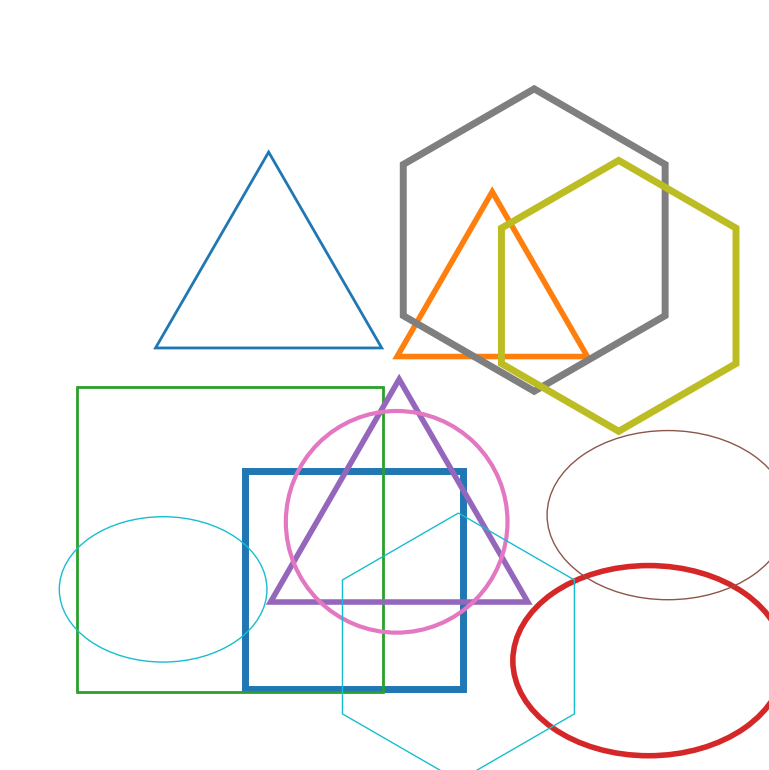[{"shape": "triangle", "thickness": 1, "radius": 0.85, "center": [0.349, 0.633]}, {"shape": "square", "thickness": 2.5, "radius": 0.71, "center": [0.46, 0.246]}, {"shape": "triangle", "thickness": 2, "radius": 0.71, "center": [0.639, 0.608]}, {"shape": "square", "thickness": 1, "radius": 0.99, "center": [0.299, 0.299]}, {"shape": "oval", "thickness": 2, "radius": 0.88, "center": [0.842, 0.142]}, {"shape": "triangle", "thickness": 2, "radius": 0.96, "center": [0.518, 0.315]}, {"shape": "oval", "thickness": 0.5, "radius": 0.78, "center": [0.867, 0.331]}, {"shape": "circle", "thickness": 1.5, "radius": 0.72, "center": [0.515, 0.322]}, {"shape": "hexagon", "thickness": 2.5, "radius": 0.98, "center": [0.694, 0.688]}, {"shape": "hexagon", "thickness": 2.5, "radius": 0.88, "center": [0.804, 0.616]}, {"shape": "hexagon", "thickness": 0.5, "radius": 0.87, "center": [0.595, 0.16]}, {"shape": "oval", "thickness": 0.5, "radius": 0.67, "center": [0.212, 0.235]}]